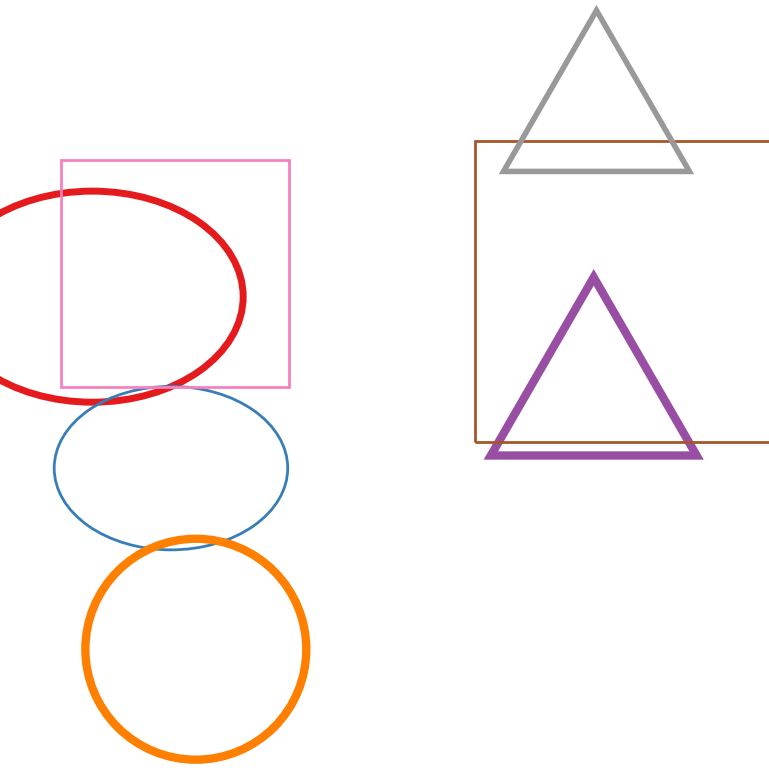[{"shape": "oval", "thickness": 2.5, "radius": 0.98, "center": [0.12, 0.615]}, {"shape": "oval", "thickness": 1, "radius": 0.76, "center": [0.222, 0.392]}, {"shape": "triangle", "thickness": 3, "radius": 0.77, "center": [0.771, 0.486]}, {"shape": "circle", "thickness": 3, "radius": 0.72, "center": [0.254, 0.157]}, {"shape": "square", "thickness": 1, "radius": 0.98, "center": [0.813, 0.621]}, {"shape": "square", "thickness": 1, "radius": 0.74, "center": [0.227, 0.645]}, {"shape": "triangle", "thickness": 2, "radius": 0.7, "center": [0.775, 0.847]}]